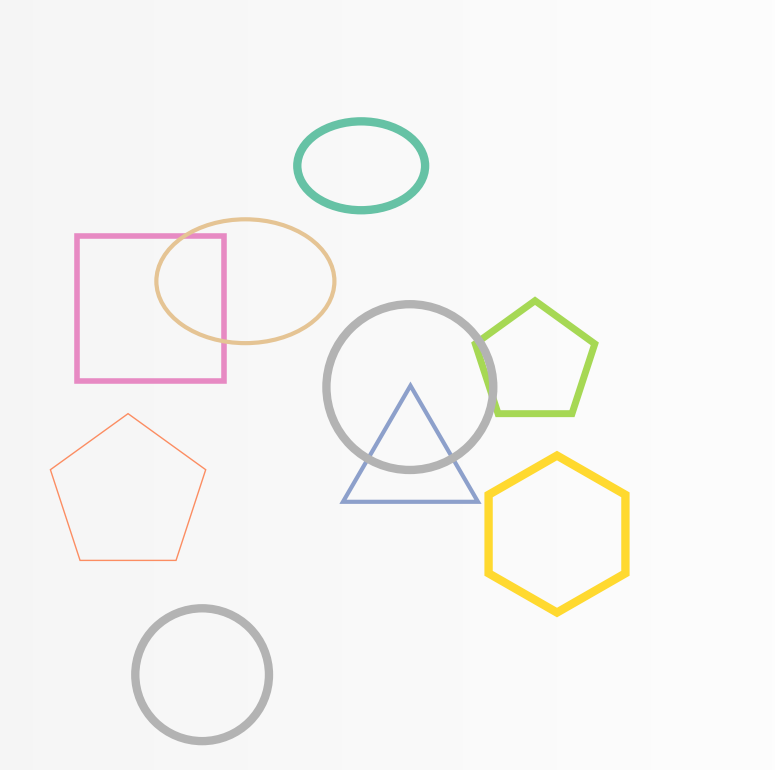[{"shape": "oval", "thickness": 3, "radius": 0.41, "center": [0.466, 0.785]}, {"shape": "pentagon", "thickness": 0.5, "radius": 0.53, "center": [0.165, 0.357]}, {"shape": "triangle", "thickness": 1.5, "radius": 0.5, "center": [0.53, 0.399]}, {"shape": "square", "thickness": 2, "radius": 0.47, "center": [0.194, 0.599]}, {"shape": "pentagon", "thickness": 2.5, "radius": 0.41, "center": [0.69, 0.528]}, {"shape": "hexagon", "thickness": 3, "radius": 0.51, "center": [0.719, 0.306]}, {"shape": "oval", "thickness": 1.5, "radius": 0.57, "center": [0.317, 0.635]}, {"shape": "circle", "thickness": 3, "radius": 0.54, "center": [0.529, 0.497]}, {"shape": "circle", "thickness": 3, "radius": 0.43, "center": [0.261, 0.124]}]